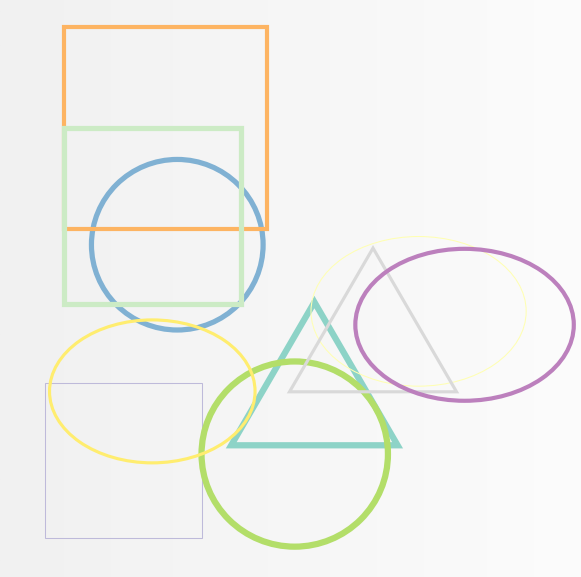[{"shape": "triangle", "thickness": 3, "radius": 0.83, "center": [0.541, 0.311]}, {"shape": "oval", "thickness": 0.5, "radius": 0.93, "center": [0.72, 0.46]}, {"shape": "square", "thickness": 0.5, "radius": 0.67, "center": [0.212, 0.202]}, {"shape": "circle", "thickness": 2.5, "radius": 0.74, "center": [0.305, 0.575]}, {"shape": "square", "thickness": 2, "radius": 0.87, "center": [0.285, 0.777]}, {"shape": "circle", "thickness": 3, "radius": 0.8, "center": [0.507, 0.213]}, {"shape": "triangle", "thickness": 1.5, "radius": 0.83, "center": [0.642, 0.404]}, {"shape": "oval", "thickness": 2, "radius": 0.94, "center": [0.799, 0.437]}, {"shape": "square", "thickness": 2.5, "radius": 0.76, "center": [0.263, 0.625]}, {"shape": "oval", "thickness": 1.5, "radius": 0.88, "center": [0.262, 0.321]}]